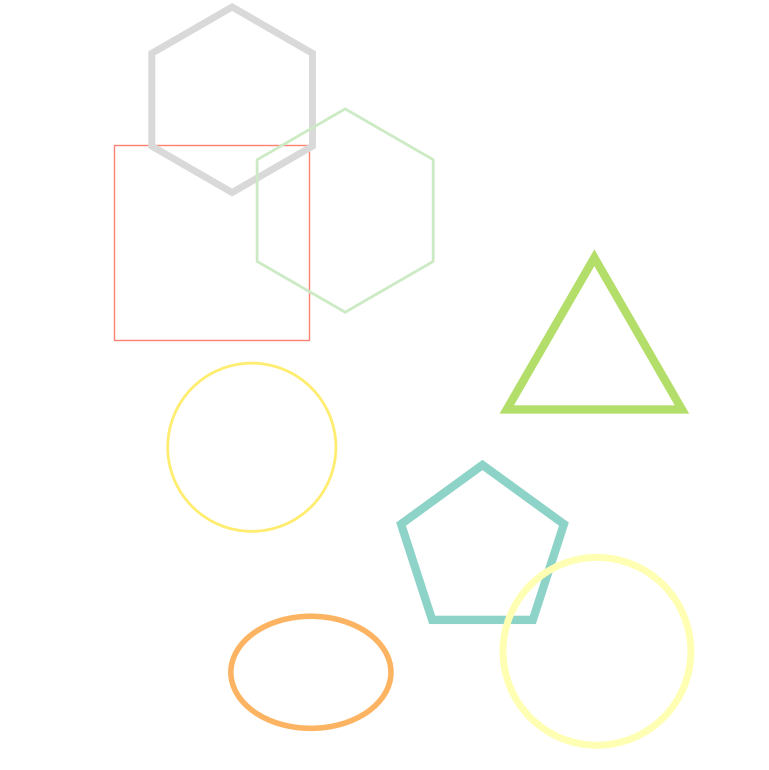[{"shape": "pentagon", "thickness": 3, "radius": 0.56, "center": [0.627, 0.285]}, {"shape": "circle", "thickness": 2.5, "radius": 0.61, "center": [0.775, 0.154]}, {"shape": "square", "thickness": 0.5, "radius": 0.63, "center": [0.275, 0.685]}, {"shape": "oval", "thickness": 2, "radius": 0.52, "center": [0.404, 0.127]}, {"shape": "triangle", "thickness": 3, "radius": 0.66, "center": [0.772, 0.534]}, {"shape": "hexagon", "thickness": 2.5, "radius": 0.6, "center": [0.301, 0.87]}, {"shape": "hexagon", "thickness": 1, "radius": 0.66, "center": [0.448, 0.727]}, {"shape": "circle", "thickness": 1, "radius": 0.55, "center": [0.327, 0.419]}]